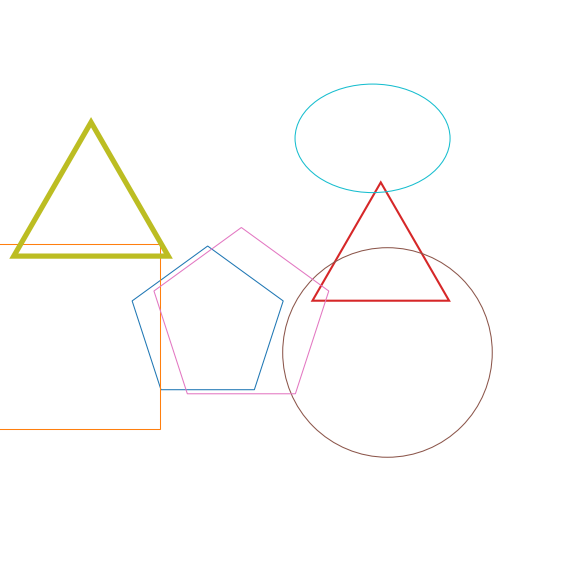[{"shape": "pentagon", "thickness": 0.5, "radius": 0.69, "center": [0.36, 0.436]}, {"shape": "square", "thickness": 0.5, "radius": 0.8, "center": [0.117, 0.416]}, {"shape": "triangle", "thickness": 1, "radius": 0.68, "center": [0.659, 0.547]}, {"shape": "circle", "thickness": 0.5, "radius": 0.91, "center": [0.671, 0.389]}, {"shape": "pentagon", "thickness": 0.5, "radius": 0.8, "center": [0.418, 0.446]}, {"shape": "triangle", "thickness": 2.5, "radius": 0.77, "center": [0.158, 0.633]}, {"shape": "oval", "thickness": 0.5, "radius": 0.67, "center": [0.645, 0.76]}]